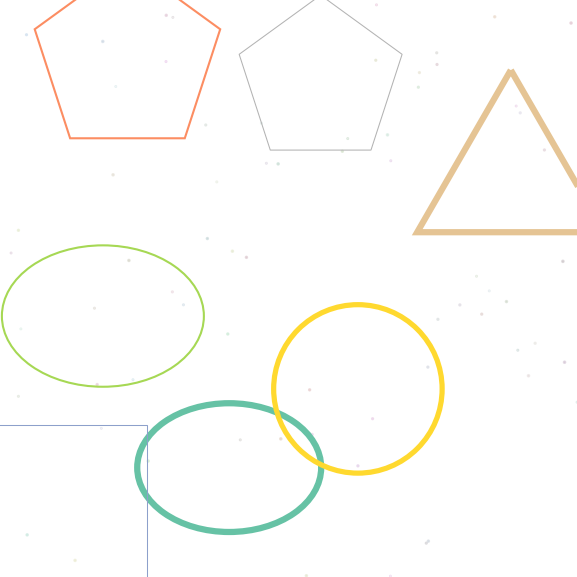[{"shape": "oval", "thickness": 3, "radius": 0.8, "center": [0.397, 0.189]}, {"shape": "pentagon", "thickness": 1, "radius": 0.84, "center": [0.221, 0.896]}, {"shape": "square", "thickness": 0.5, "radius": 0.74, "center": [0.108, 0.116]}, {"shape": "oval", "thickness": 1, "radius": 0.87, "center": [0.178, 0.452]}, {"shape": "circle", "thickness": 2.5, "radius": 0.73, "center": [0.62, 0.326]}, {"shape": "triangle", "thickness": 3, "radius": 0.94, "center": [0.885, 0.691]}, {"shape": "pentagon", "thickness": 0.5, "radius": 0.74, "center": [0.555, 0.859]}]